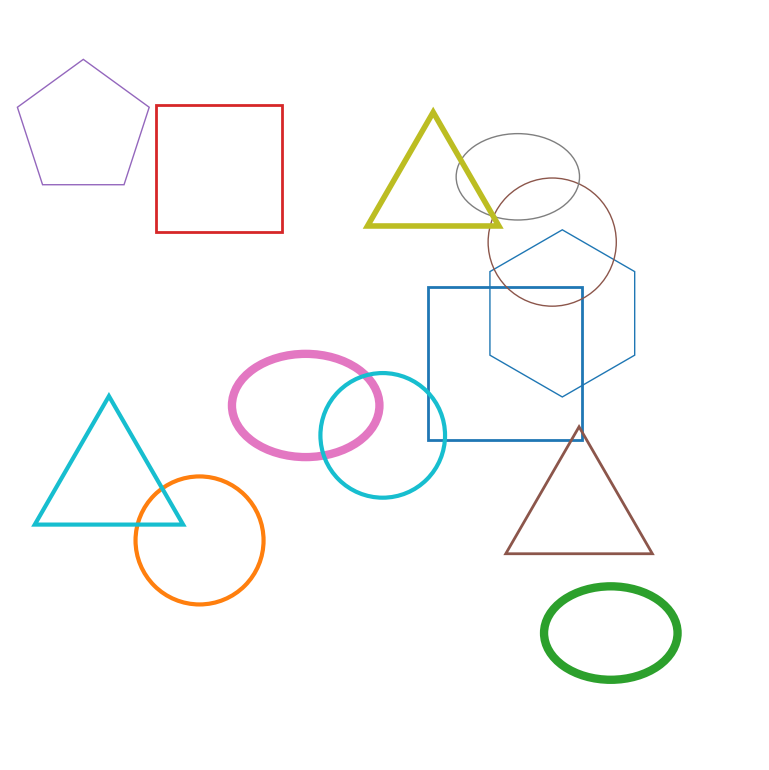[{"shape": "square", "thickness": 1, "radius": 0.5, "center": [0.655, 0.528]}, {"shape": "hexagon", "thickness": 0.5, "radius": 0.54, "center": [0.73, 0.593]}, {"shape": "circle", "thickness": 1.5, "radius": 0.42, "center": [0.259, 0.298]}, {"shape": "oval", "thickness": 3, "radius": 0.43, "center": [0.793, 0.178]}, {"shape": "square", "thickness": 1, "radius": 0.41, "center": [0.285, 0.781]}, {"shape": "pentagon", "thickness": 0.5, "radius": 0.45, "center": [0.108, 0.833]}, {"shape": "circle", "thickness": 0.5, "radius": 0.42, "center": [0.717, 0.686]}, {"shape": "triangle", "thickness": 1, "radius": 0.55, "center": [0.752, 0.336]}, {"shape": "oval", "thickness": 3, "radius": 0.48, "center": [0.397, 0.473]}, {"shape": "oval", "thickness": 0.5, "radius": 0.4, "center": [0.673, 0.77]}, {"shape": "triangle", "thickness": 2, "radius": 0.49, "center": [0.563, 0.756]}, {"shape": "circle", "thickness": 1.5, "radius": 0.4, "center": [0.497, 0.435]}, {"shape": "triangle", "thickness": 1.5, "radius": 0.56, "center": [0.141, 0.374]}]